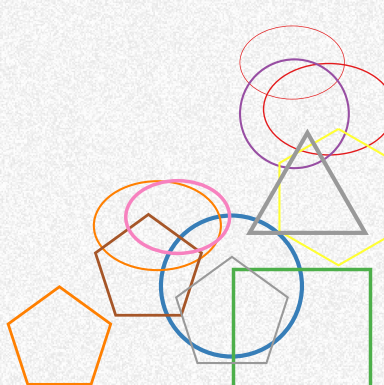[{"shape": "oval", "thickness": 0.5, "radius": 0.68, "center": [0.759, 0.838]}, {"shape": "oval", "thickness": 1, "radius": 0.85, "center": [0.854, 0.716]}, {"shape": "circle", "thickness": 3, "radius": 0.92, "center": [0.601, 0.257]}, {"shape": "square", "thickness": 2.5, "radius": 0.88, "center": [0.783, 0.123]}, {"shape": "circle", "thickness": 1.5, "radius": 0.71, "center": [0.765, 0.704]}, {"shape": "oval", "thickness": 1.5, "radius": 0.82, "center": [0.409, 0.414]}, {"shape": "pentagon", "thickness": 2, "radius": 0.7, "center": [0.154, 0.115]}, {"shape": "hexagon", "thickness": 1.5, "radius": 0.89, "center": [0.879, 0.488]}, {"shape": "pentagon", "thickness": 2, "radius": 0.72, "center": [0.386, 0.298]}, {"shape": "oval", "thickness": 2.5, "radius": 0.67, "center": [0.462, 0.436]}, {"shape": "pentagon", "thickness": 1.5, "radius": 0.76, "center": [0.602, 0.18]}, {"shape": "triangle", "thickness": 3, "radius": 0.87, "center": [0.798, 0.482]}]